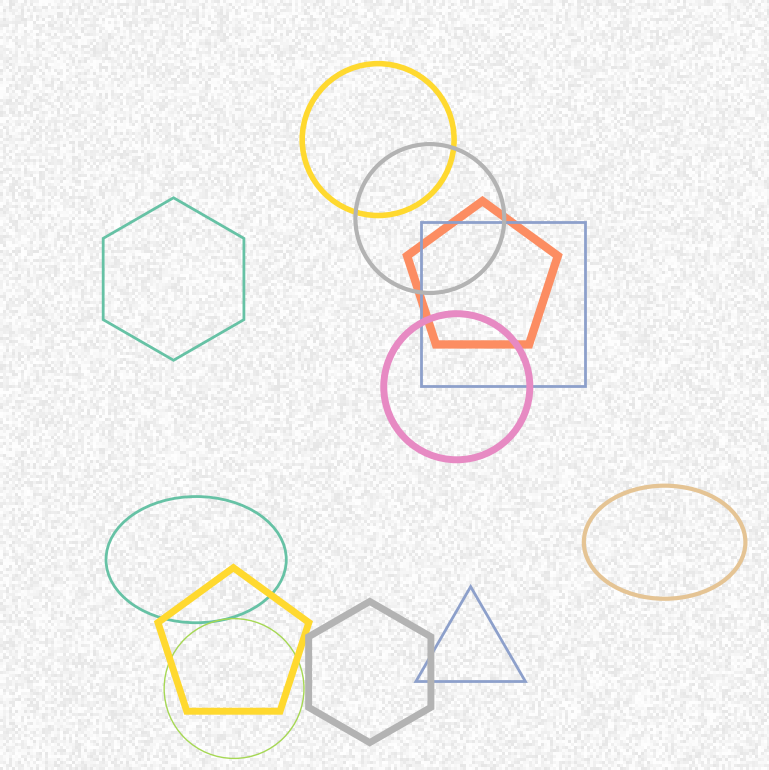[{"shape": "oval", "thickness": 1, "radius": 0.59, "center": [0.255, 0.273]}, {"shape": "hexagon", "thickness": 1, "radius": 0.53, "center": [0.225, 0.638]}, {"shape": "pentagon", "thickness": 3, "radius": 0.51, "center": [0.627, 0.636]}, {"shape": "square", "thickness": 1, "radius": 0.53, "center": [0.653, 0.605]}, {"shape": "triangle", "thickness": 1, "radius": 0.41, "center": [0.611, 0.156]}, {"shape": "circle", "thickness": 2.5, "radius": 0.47, "center": [0.593, 0.498]}, {"shape": "circle", "thickness": 0.5, "radius": 0.45, "center": [0.304, 0.106]}, {"shape": "pentagon", "thickness": 2.5, "radius": 0.52, "center": [0.303, 0.16]}, {"shape": "circle", "thickness": 2, "radius": 0.49, "center": [0.491, 0.819]}, {"shape": "oval", "thickness": 1.5, "radius": 0.52, "center": [0.863, 0.296]}, {"shape": "hexagon", "thickness": 2.5, "radius": 0.46, "center": [0.48, 0.127]}, {"shape": "circle", "thickness": 1.5, "radius": 0.48, "center": [0.558, 0.716]}]